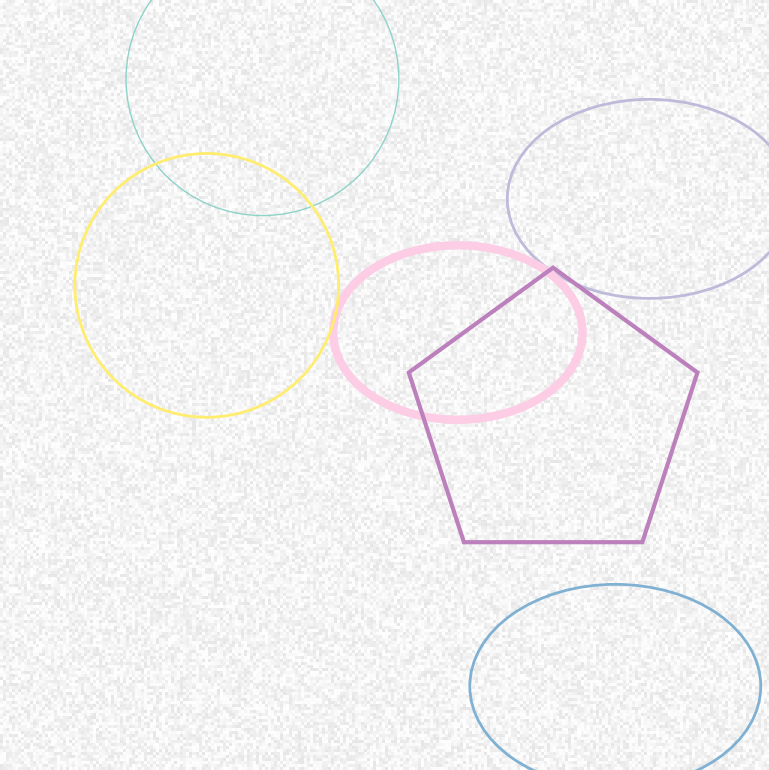[{"shape": "circle", "thickness": 0.5, "radius": 0.89, "center": [0.341, 0.897]}, {"shape": "oval", "thickness": 1, "radius": 0.92, "center": [0.843, 0.742]}, {"shape": "oval", "thickness": 1, "radius": 0.94, "center": [0.799, 0.109]}, {"shape": "oval", "thickness": 3, "radius": 0.81, "center": [0.595, 0.568]}, {"shape": "pentagon", "thickness": 1.5, "radius": 0.99, "center": [0.718, 0.455]}, {"shape": "circle", "thickness": 1, "radius": 0.86, "center": [0.269, 0.629]}]